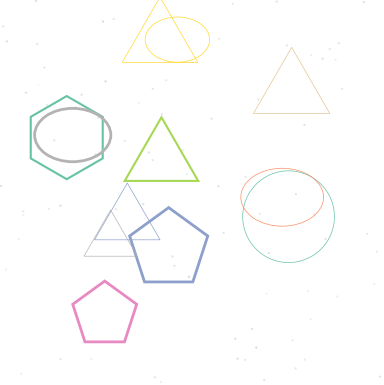[{"shape": "hexagon", "thickness": 1.5, "radius": 0.54, "center": [0.173, 0.643]}, {"shape": "circle", "thickness": 0.5, "radius": 0.6, "center": [0.75, 0.437]}, {"shape": "oval", "thickness": 0.5, "radius": 0.54, "center": [0.733, 0.488]}, {"shape": "pentagon", "thickness": 2, "radius": 0.53, "center": [0.438, 0.354]}, {"shape": "triangle", "thickness": 0.5, "radius": 0.49, "center": [0.331, 0.426]}, {"shape": "pentagon", "thickness": 2, "radius": 0.44, "center": [0.272, 0.183]}, {"shape": "triangle", "thickness": 1.5, "radius": 0.55, "center": [0.419, 0.585]}, {"shape": "triangle", "thickness": 0.5, "radius": 0.57, "center": [0.416, 0.894]}, {"shape": "oval", "thickness": 0.5, "radius": 0.42, "center": [0.461, 0.897]}, {"shape": "triangle", "thickness": 0.5, "radius": 0.57, "center": [0.758, 0.762]}, {"shape": "triangle", "thickness": 0.5, "radius": 0.4, "center": [0.287, 0.375]}, {"shape": "oval", "thickness": 2, "radius": 0.49, "center": [0.189, 0.649]}]